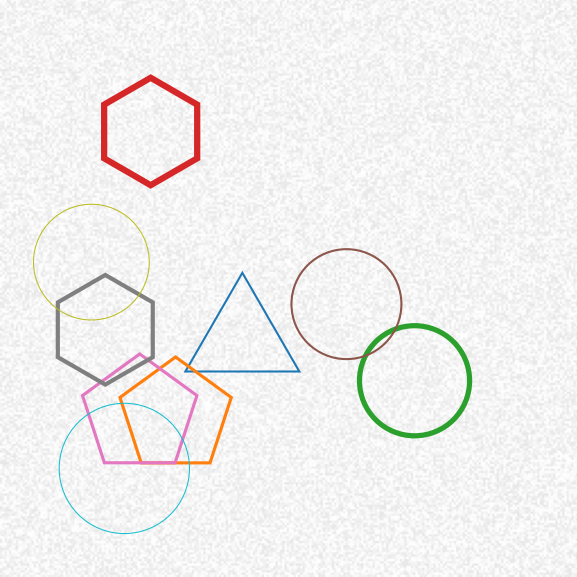[{"shape": "triangle", "thickness": 1, "radius": 0.57, "center": [0.42, 0.413]}, {"shape": "pentagon", "thickness": 1.5, "radius": 0.51, "center": [0.304, 0.28]}, {"shape": "circle", "thickness": 2.5, "radius": 0.48, "center": [0.718, 0.34]}, {"shape": "hexagon", "thickness": 3, "radius": 0.47, "center": [0.261, 0.771]}, {"shape": "circle", "thickness": 1, "radius": 0.48, "center": [0.6, 0.472]}, {"shape": "pentagon", "thickness": 1.5, "radius": 0.52, "center": [0.242, 0.282]}, {"shape": "hexagon", "thickness": 2, "radius": 0.47, "center": [0.182, 0.428]}, {"shape": "circle", "thickness": 0.5, "radius": 0.5, "center": [0.158, 0.545]}, {"shape": "circle", "thickness": 0.5, "radius": 0.56, "center": [0.215, 0.188]}]